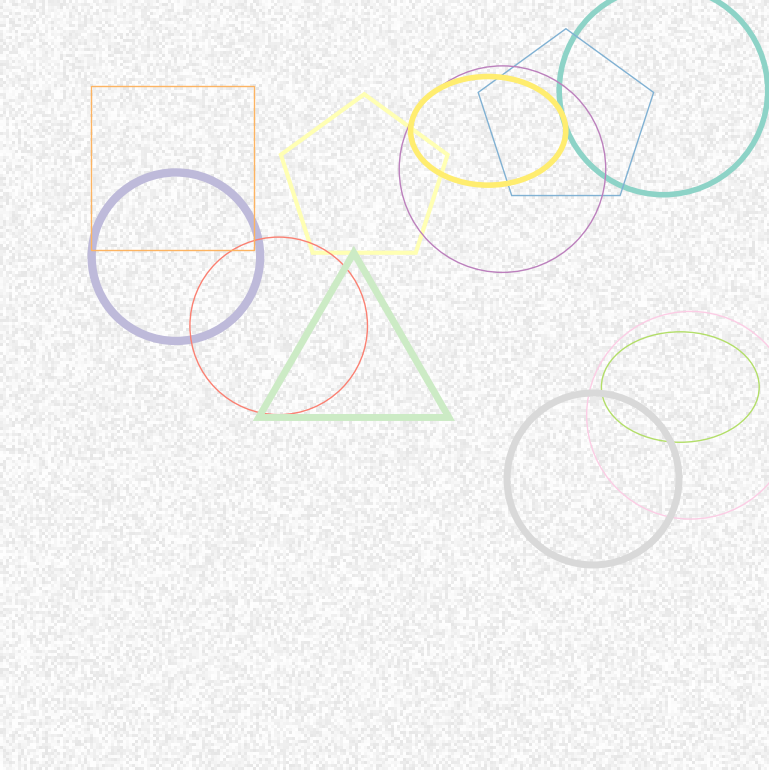[{"shape": "circle", "thickness": 2, "radius": 0.68, "center": [0.862, 0.882]}, {"shape": "pentagon", "thickness": 1.5, "radius": 0.57, "center": [0.473, 0.764]}, {"shape": "circle", "thickness": 3, "radius": 0.55, "center": [0.228, 0.667]}, {"shape": "circle", "thickness": 0.5, "radius": 0.58, "center": [0.362, 0.577]}, {"shape": "pentagon", "thickness": 0.5, "radius": 0.6, "center": [0.735, 0.843]}, {"shape": "square", "thickness": 0.5, "radius": 0.53, "center": [0.224, 0.782]}, {"shape": "oval", "thickness": 0.5, "radius": 0.51, "center": [0.884, 0.497]}, {"shape": "circle", "thickness": 0.5, "radius": 0.67, "center": [0.897, 0.461]}, {"shape": "circle", "thickness": 2.5, "radius": 0.56, "center": [0.77, 0.378]}, {"shape": "circle", "thickness": 0.5, "radius": 0.67, "center": [0.653, 0.78]}, {"shape": "triangle", "thickness": 2.5, "radius": 0.71, "center": [0.46, 0.529]}, {"shape": "oval", "thickness": 2, "radius": 0.5, "center": [0.634, 0.83]}]